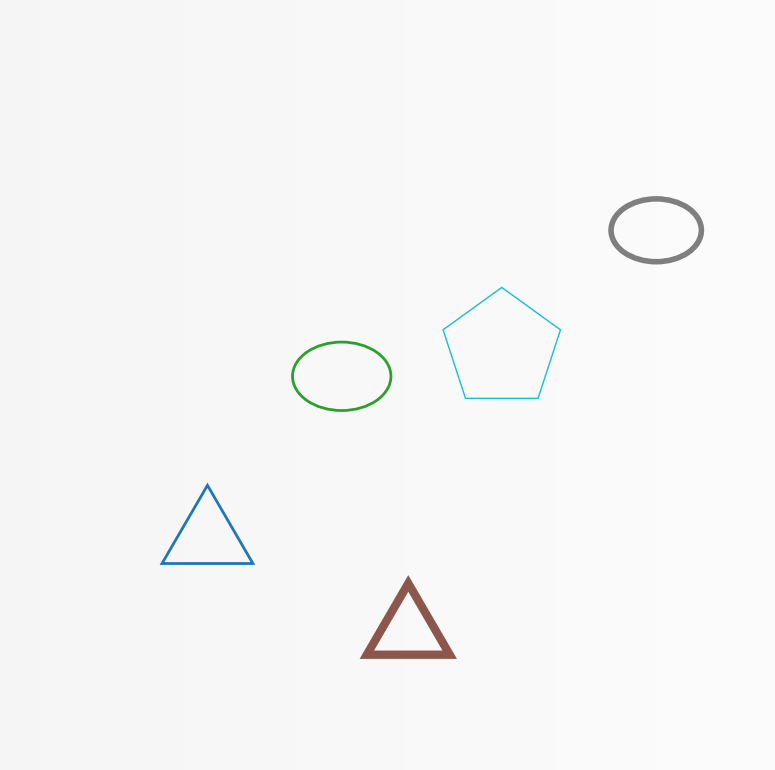[{"shape": "triangle", "thickness": 1, "radius": 0.34, "center": [0.268, 0.302]}, {"shape": "oval", "thickness": 1, "radius": 0.32, "center": [0.441, 0.511]}, {"shape": "triangle", "thickness": 3, "radius": 0.31, "center": [0.527, 0.181]}, {"shape": "oval", "thickness": 2, "radius": 0.29, "center": [0.847, 0.701]}, {"shape": "pentagon", "thickness": 0.5, "radius": 0.4, "center": [0.647, 0.547]}]